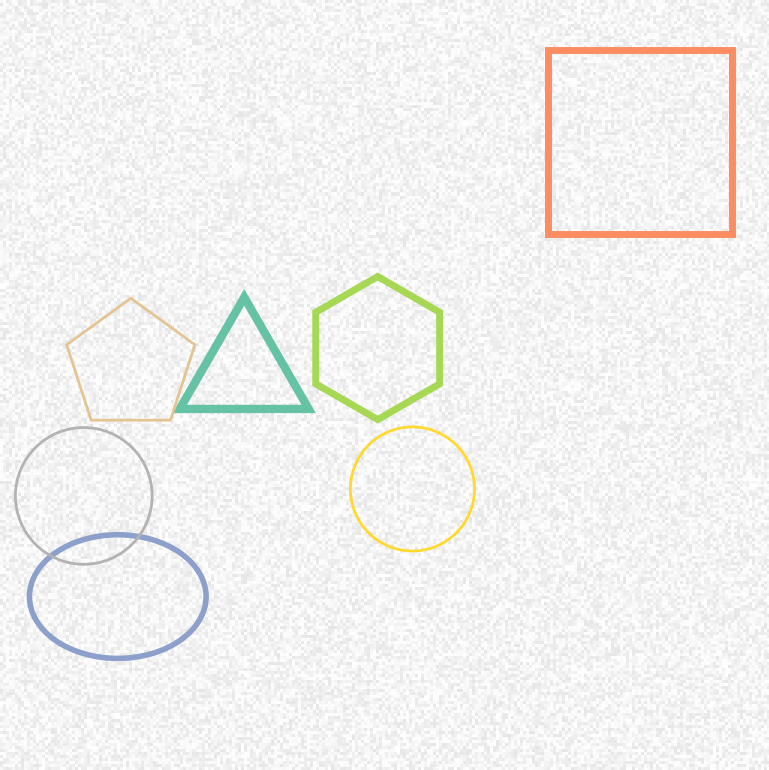[{"shape": "triangle", "thickness": 3, "radius": 0.48, "center": [0.317, 0.517]}, {"shape": "square", "thickness": 2.5, "radius": 0.6, "center": [0.831, 0.815]}, {"shape": "oval", "thickness": 2, "radius": 0.57, "center": [0.153, 0.225]}, {"shape": "hexagon", "thickness": 2.5, "radius": 0.46, "center": [0.491, 0.548]}, {"shape": "circle", "thickness": 1, "radius": 0.4, "center": [0.536, 0.365]}, {"shape": "pentagon", "thickness": 1, "radius": 0.44, "center": [0.17, 0.525]}, {"shape": "circle", "thickness": 1, "radius": 0.44, "center": [0.109, 0.356]}]